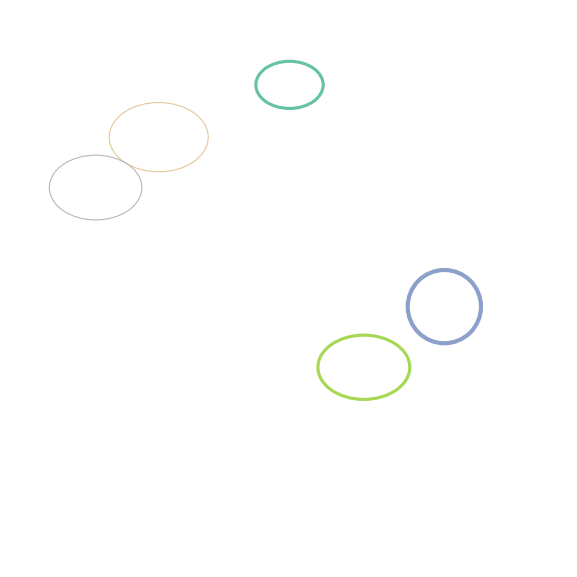[{"shape": "oval", "thickness": 1.5, "radius": 0.29, "center": [0.501, 0.852]}, {"shape": "circle", "thickness": 2, "radius": 0.32, "center": [0.769, 0.468]}, {"shape": "oval", "thickness": 1.5, "radius": 0.4, "center": [0.63, 0.363]}, {"shape": "oval", "thickness": 0.5, "radius": 0.43, "center": [0.275, 0.762]}, {"shape": "oval", "thickness": 0.5, "radius": 0.4, "center": [0.166, 0.674]}]